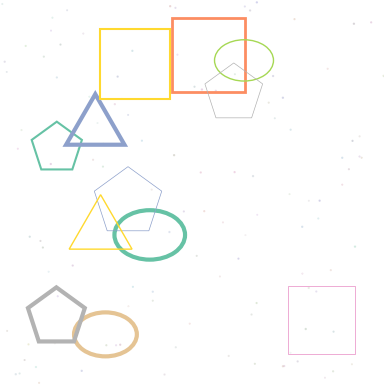[{"shape": "pentagon", "thickness": 1.5, "radius": 0.34, "center": [0.148, 0.615]}, {"shape": "oval", "thickness": 3, "radius": 0.46, "center": [0.389, 0.39]}, {"shape": "square", "thickness": 2, "radius": 0.48, "center": [0.541, 0.857]}, {"shape": "triangle", "thickness": 3, "radius": 0.44, "center": [0.247, 0.668]}, {"shape": "pentagon", "thickness": 0.5, "radius": 0.46, "center": [0.333, 0.475]}, {"shape": "square", "thickness": 0.5, "radius": 0.44, "center": [0.836, 0.169]}, {"shape": "oval", "thickness": 1, "radius": 0.38, "center": [0.634, 0.843]}, {"shape": "square", "thickness": 1.5, "radius": 0.46, "center": [0.35, 0.833]}, {"shape": "triangle", "thickness": 1, "radius": 0.47, "center": [0.261, 0.4]}, {"shape": "oval", "thickness": 3, "radius": 0.41, "center": [0.274, 0.132]}, {"shape": "pentagon", "thickness": 0.5, "radius": 0.39, "center": [0.607, 0.758]}, {"shape": "pentagon", "thickness": 3, "radius": 0.39, "center": [0.146, 0.176]}]